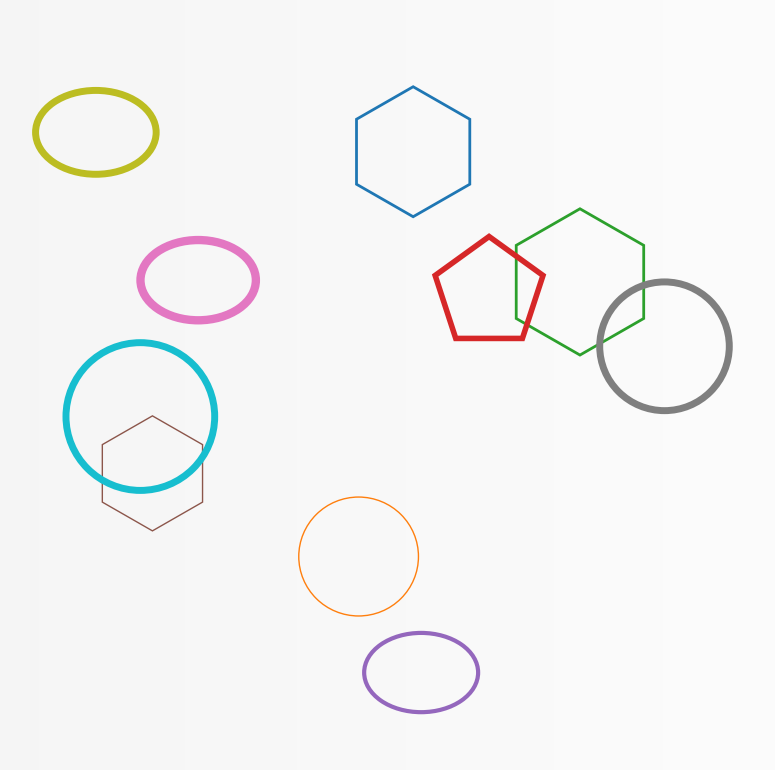[{"shape": "hexagon", "thickness": 1, "radius": 0.42, "center": [0.533, 0.803]}, {"shape": "circle", "thickness": 0.5, "radius": 0.39, "center": [0.463, 0.277]}, {"shape": "hexagon", "thickness": 1, "radius": 0.47, "center": [0.748, 0.634]}, {"shape": "pentagon", "thickness": 2, "radius": 0.37, "center": [0.631, 0.62]}, {"shape": "oval", "thickness": 1.5, "radius": 0.37, "center": [0.543, 0.127]}, {"shape": "hexagon", "thickness": 0.5, "radius": 0.37, "center": [0.197, 0.385]}, {"shape": "oval", "thickness": 3, "radius": 0.37, "center": [0.256, 0.636]}, {"shape": "circle", "thickness": 2.5, "radius": 0.42, "center": [0.857, 0.55]}, {"shape": "oval", "thickness": 2.5, "radius": 0.39, "center": [0.124, 0.828]}, {"shape": "circle", "thickness": 2.5, "radius": 0.48, "center": [0.181, 0.459]}]